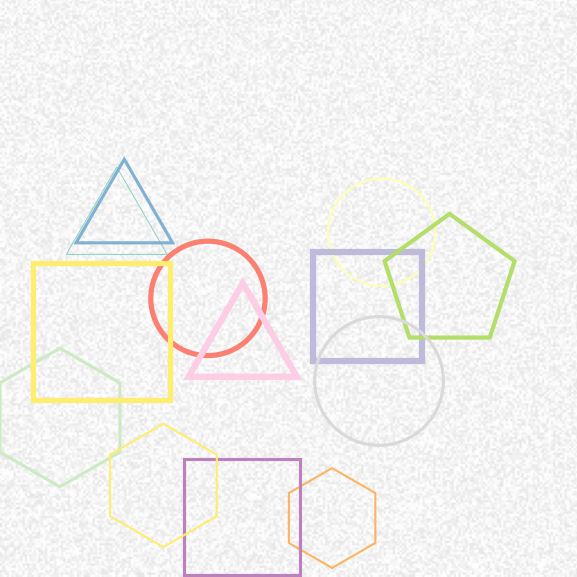[{"shape": "triangle", "thickness": 0.5, "radius": 0.5, "center": [0.202, 0.609]}, {"shape": "circle", "thickness": 1, "radius": 0.46, "center": [0.661, 0.597]}, {"shape": "square", "thickness": 3, "radius": 0.47, "center": [0.636, 0.469]}, {"shape": "circle", "thickness": 2.5, "radius": 0.5, "center": [0.36, 0.482]}, {"shape": "triangle", "thickness": 1.5, "radius": 0.48, "center": [0.215, 0.627]}, {"shape": "hexagon", "thickness": 1, "radius": 0.43, "center": [0.575, 0.102]}, {"shape": "pentagon", "thickness": 2, "radius": 0.59, "center": [0.779, 0.51]}, {"shape": "triangle", "thickness": 3, "radius": 0.54, "center": [0.42, 0.401]}, {"shape": "circle", "thickness": 1.5, "radius": 0.56, "center": [0.656, 0.339]}, {"shape": "square", "thickness": 1.5, "radius": 0.5, "center": [0.419, 0.104]}, {"shape": "hexagon", "thickness": 1.5, "radius": 0.6, "center": [0.104, 0.276]}, {"shape": "hexagon", "thickness": 1, "radius": 0.53, "center": [0.283, 0.159]}, {"shape": "square", "thickness": 2.5, "radius": 0.6, "center": [0.176, 0.425]}]